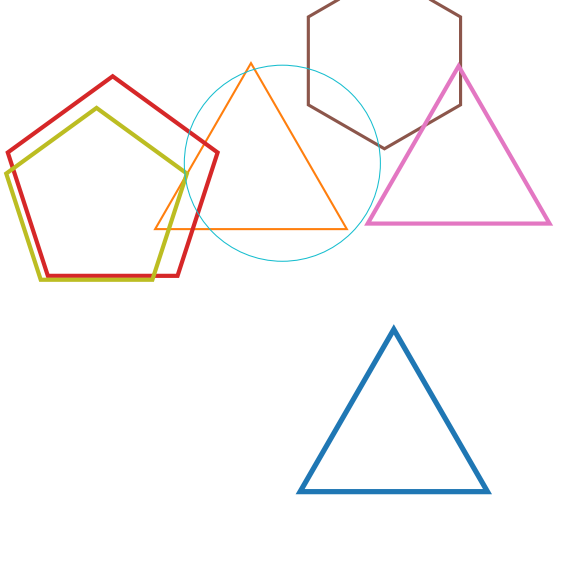[{"shape": "triangle", "thickness": 2.5, "radius": 0.94, "center": [0.682, 0.241]}, {"shape": "triangle", "thickness": 1, "radius": 0.96, "center": [0.435, 0.698]}, {"shape": "pentagon", "thickness": 2, "radius": 0.96, "center": [0.195, 0.676]}, {"shape": "hexagon", "thickness": 1.5, "radius": 0.76, "center": [0.666, 0.894]}, {"shape": "triangle", "thickness": 2, "radius": 0.91, "center": [0.794, 0.703]}, {"shape": "pentagon", "thickness": 2, "radius": 0.82, "center": [0.167, 0.648]}, {"shape": "circle", "thickness": 0.5, "radius": 0.85, "center": [0.489, 0.716]}]